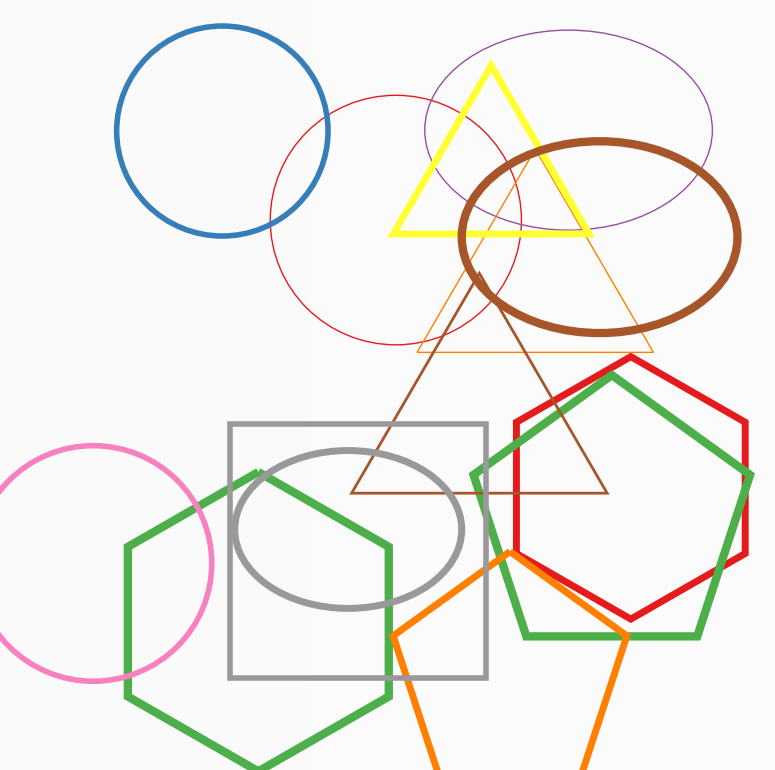[{"shape": "circle", "thickness": 0.5, "radius": 0.81, "center": [0.511, 0.714]}, {"shape": "hexagon", "thickness": 2.5, "radius": 0.85, "center": [0.814, 0.366]}, {"shape": "circle", "thickness": 2, "radius": 0.68, "center": [0.287, 0.83]}, {"shape": "hexagon", "thickness": 3, "radius": 0.97, "center": [0.333, 0.193]}, {"shape": "pentagon", "thickness": 3, "radius": 0.94, "center": [0.789, 0.325]}, {"shape": "oval", "thickness": 0.5, "radius": 0.93, "center": [0.734, 0.831]}, {"shape": "triangle", "thickness": 0.5, "radius": 0.88, "center": [0.691, 0.63]}, {"shape": "pentagon", "thickness": 2.5, "radius": 0.79, "center": [0.658, 0.125]}, {"shape": "triangle", "thickness": 2.5, "radius": 0.73, "center": [0.634, 0.769]}, {"shape": "oval", "thickness": 3, "radius": 0.89, "center": [0.774, 0.692]}, {"shape": "triangle", "thickness": 1, "radius": 0.95, "center": [0.619, 0.455]}, {"shape": "circle", "thickness": 2, "radius": 0.76, "center": [0.12, 0.268]}, {"shape": "oval", "thickness": 2.5, "radius": 0.73, "center": [0.449, 0.312]}, {"shape": "square", "thickness": 2, "radius": 0.82, "center": [0.462, 0.284]}]